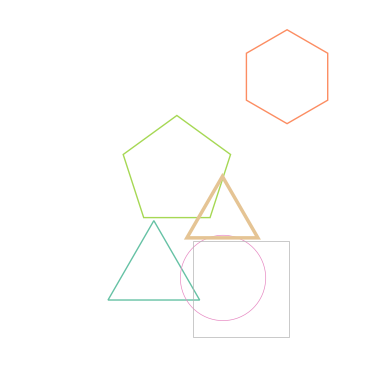[{"shape": "triangle", "thickness": 1, "radius": 0.69, "center": [0.4, 0.289]}, {"shape": "hexagon", "thickness": 1, "radius": 0.61, "center": [0.746, 0.801]}, {"shape": "circle", "thickness": 0.5, "radius": 0.55, "center": [0.579, 0.278]}, {"shape": "pentagon", "thickness": 1, "radius": 0.73, "center": [0.459, 0.553]}, {"shape": "triangle", "thickness": 2.5, "radius": 0.53, "center": [0.578, 0.435]}, {"shape": "square", "thickness": 0.5, "radius": 0.62, "center": [0.626, 0.25]}]